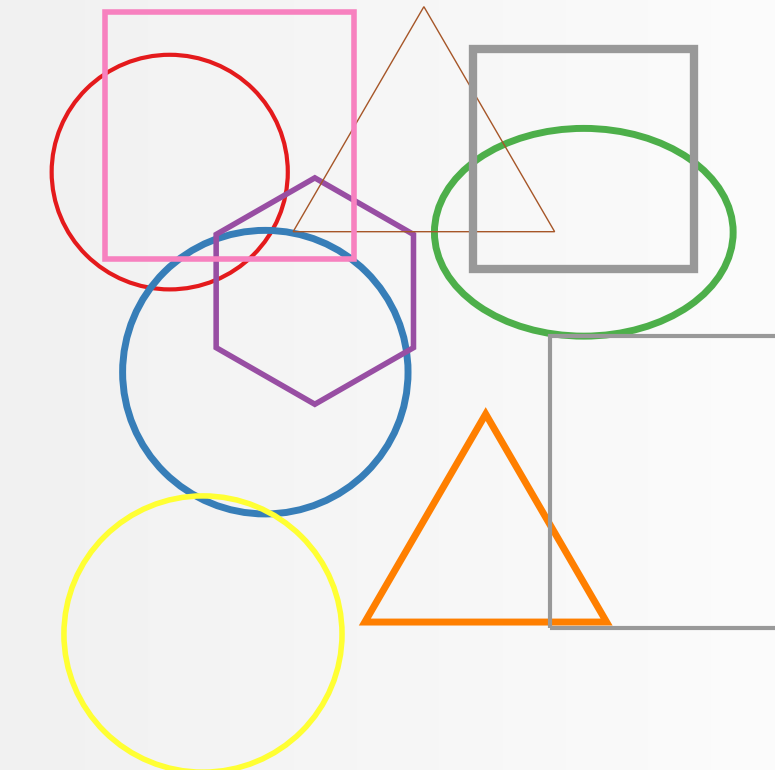[{"shape": "circle", "thickness": 1.5, "radius": 0.76, "center": [0.219, 0.777]}, {"shape": "circle", "thickness": 2.5, "radius": 0.92, "center": [0.342, 0.517]}, {"shape": "oval", "thickness": 2.5, "radius": 0.96, "center": [0.753, 0.698]}, {"shape": "hexagon", "thickness": 2, "radius": 0.74, "center": [0.406, 0.622]}, {"shape": "triangle", "thickness": 2.5, "radius": 0.9, "center": [0.627, 0.282]}, {"shape": "circle", "thickness": 2, "radius": 0.9, "center": [0.262, 0.177]}, {"shape": "triangle", "thickness": 0.5, "radius": 0.97, "center": [0.547, 0.797]}, {"shape": "square", "thickness": 2, "radius": 0.8, "center": [0.296, 0.824]}, {"shape": "square", "thickness": 3, "radius": 0.71, "center": [0.753, 0.794]}, {"shape": "square", "thickness": 1.5, "radius": 0.95, "center": [0.9, 0.374]}]